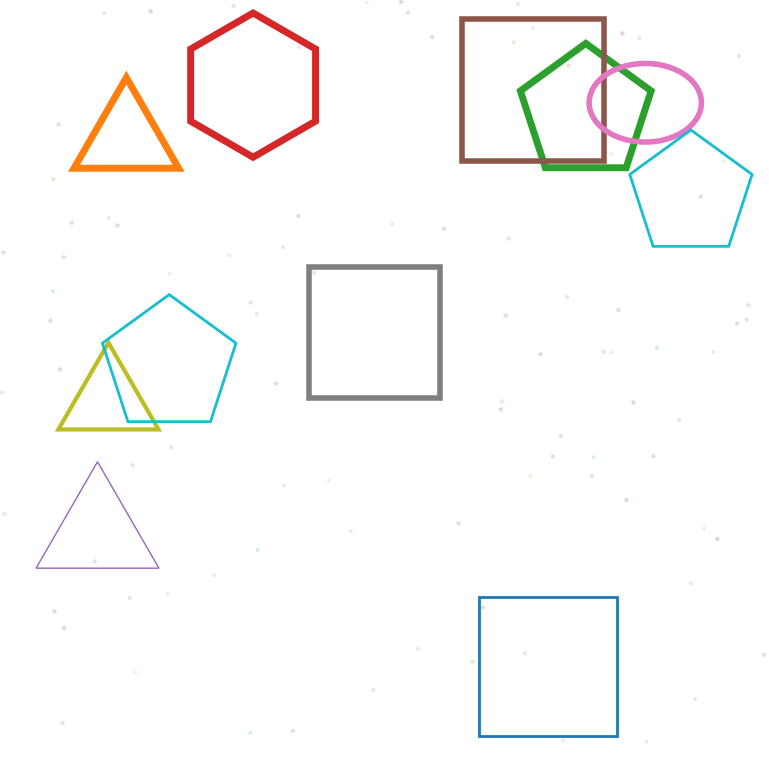[{"shape": "square", "thickness": 1, "radius": 0.45, "center": [0.712, 0.135]}, {"shape": "triangle", "thickness": 2.5, "radius": 0.39, "center": [0.164, 0.821]}, {"shape": "pentagon", "thickness": 2.5, "radius": 0.45, "center": [0.761, 0.854]}, {"shape": "hexagon", "thickness": 2.5, "radius": 0.47, "center": [0.329, 0.889]}, {"shape": "triangle", "thickness": 0.5, "radius": 0.46, "center": [0.127, 0.308]}, {"shape": "square", "thickness": 2, "radius": 0.46, "center": [0.692, 0.883]}, {"shape": "oval", "thickness": 2, "radius": 0.36, "center": [0.838, 0.867]}, {"shape": "square", "thickness": 2, "radius": 0.43, "center": [0.486, 0.568]}, {"shape": "triangle", "thickness": 1.5, "radius": 0.38, "center": [0.141, 0.48]}, {"shape": "pentagon", "thickness": 1, "radius": 0.46, "center": [0.22, 0.526]}, {"shape": "pentagon", "thickness": 1, "radius": 0.42, "center": [0.897, 0.748]}]